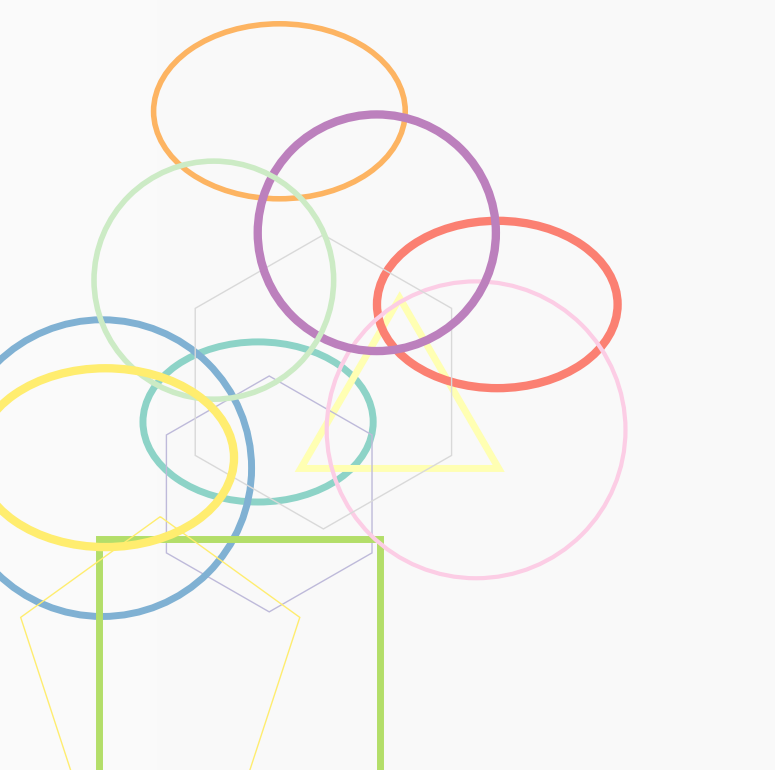[{"shape": "oval", "thickness": 2.5, "radius": 0.74, "center": [0.333, 0.452]}, {"shape": "triangle", "thickness": 2.5, "radius": 0.74, "center": [0.516, 0.465]}, {"shape": "hexagon", "thickness": 0.5, "radius": 0.77, "center": [0.347, 0.359]}, {"shape": "oval", "thickness": 3, "radius": 0.78, "center": [0.642, 0.605]}, {"shape": "circle", "thickness": 2.5, "radius": 0.96, "center": [0.132, 0.392]}, {"shape": "oval", "thickness": 2, "radius": 0.81, "center": [0.361, 0.855]}, {"shape": "square", "thickness": 2.5, "radius": 0.91, "center": [0.309, 0.119]}, {"shape": "circle", "thickness": 1.5, "radius": 0.96, "center": [0.614, 0.442]}, {"shape": "hexagon", "thickness": 0.5, "radius": 0.95, "center": [0.417, 0.504]}, {"shape": "circle", "thickness": 3, "radius": 0.77, "center": [0.486, 0.698]}, {"shape": "circle", "thickness": 2, "radius": 0.77, "center": [0.276, 0.636]}, {"shape": "pentagon", "thickness": 0.5, "radius": 0.95, "center": [0.207, 0.14]}, {"shape": "oval", "thickness": 3, "radius": 0.83, "center": [0.136, 0.406]}]